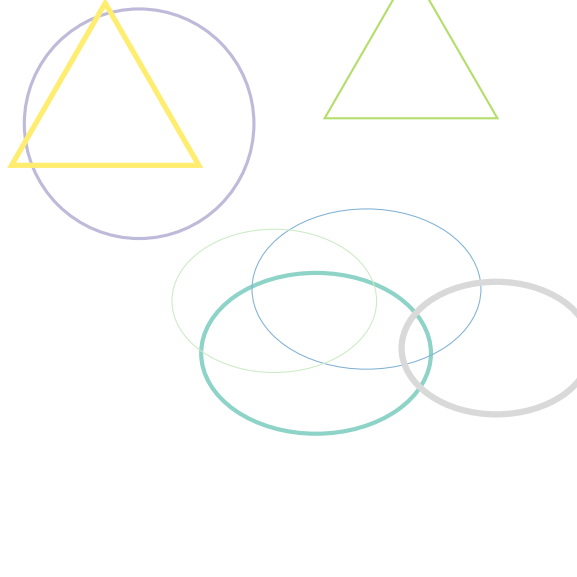[{"shape": "oval", "thickness": 2, "radius": 0.99, "center": [0.547, 0.387]}, {"shape": "circle", "thickness": 1.5, "radius": 0.99, "center": [0.241, 0.785]}, {"shape": "oval", "thickness": 0.5, "radius": 0.99, "center": [0.635, 0.499]}, {"shape": "triangle", "thickness": 1, "radius": 0.86, "center": [0.712, 0.881]}, {"shape": "oval", "thickness": 3, "radius": 0.82, "center": [0.859, 0.396]}, {"shape": "oval", "thickness": 0.5, "radius": 0.89, "center": [0.475, 0.478]}, {"shape": "triangle", "thickness": 2.5, "radius": 0.94, "center": [0.182, 0.806]}]